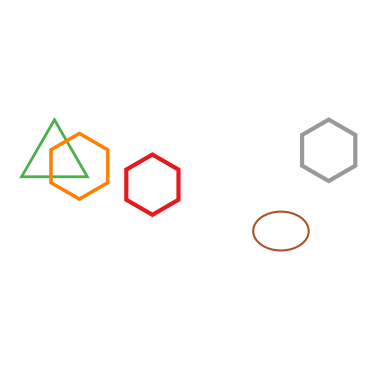[{"shape": "hexagon", "thickness": 3, "radius": 0.39, "center": [0.396, 0.52]}, {"shape": "triangle", "thickness": 2, "radius": 0.49, "center": [0.141, 0.59]}, {"shape": "hexagon", "thickness": 2.5, "radius": 0.43, "center": [0.206, 0.568]}, {"shape": "oval", "thickness": 1.5, "radius": 0.36, "center": [0.73, 0.4]}, {"shape": "hexagon", "thickness": 3, "radius": 0.4, "center": [0.854, 0.61]}]